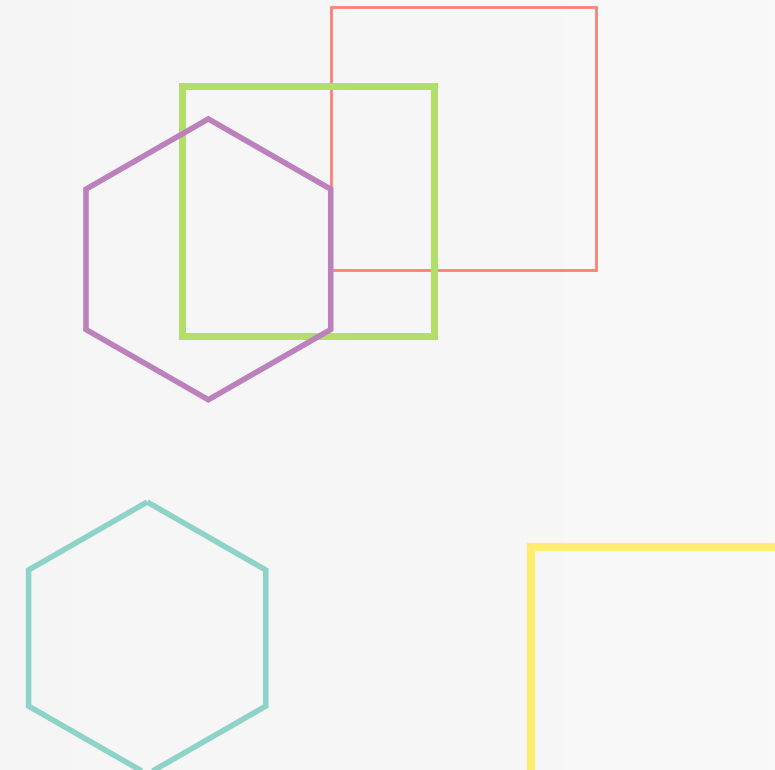[{"shape": "hexagon", "thickness": 2, "radius": 0.88, "center": [0.19, 0.171]}, {"shape": "square", "thickness": 1, "radius": 0.85, "center": [0.597, 0.82]}, {"shape": "square", "thickness": 2.5, "radius": 0.81, "center": [0.397, 0.726]}, {"shape": "hexagon", "thickness": 2, "radius": 0.91, "center": [0.269, 0.663]}, {"shape": "square", "thickness": 3, "radius": 0.94, "center": [0.873, 0.102]}]